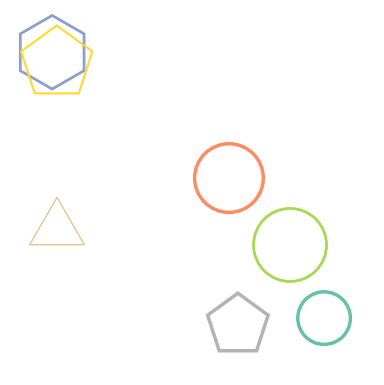[{"shape": "circle", "thickness": 2.5, "radius": 0.34, "center": [0.842, 0.174]}, {"shape": "circle", "thickness": 2.5, "radius": 0.45, "center": [0.595, 0.537]}, {"shape": "hexagon", "thickness": 2, "radius": 0.48, "center": [0.136, 0.864]}, {"shape": "circle", "thickness": 2, "radius": 0.47, "center": [0.753, 0.364]}, {"shape": "pentagon", "thickness": 1.5, "radius": 0.49, "center": [0.147, 0.836]}, {"shape": "triangle", "thickness": 1, "radius": 0.41, "center": [0.148, 0.405]}, {"shape": "pentagon", "thickness": 2.5, "radius": 0.41, "center": [0.618, 0.156]}]